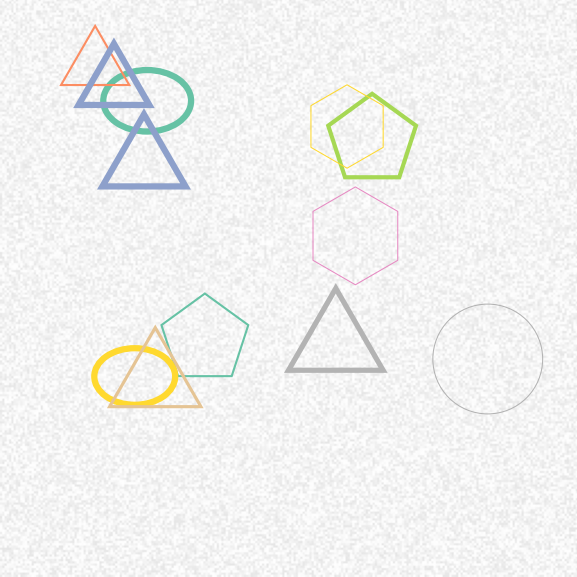[{"shape": "pentagon", "thickness": 1, "radius": 0.4, "center": [0.355, 0.412]}, {"shape": "oval", "thickness": 3, "radius": 0.38, "center": [0.255, 0.825]}, {"shape": "triangle", "thickness": 1, "radius": 0.34, "center": [0.165, 0.886]}, {"shape": "triangle", "thickness": 3, "radius": 0.42, "center": [0.249, 0.718]}, {"shape": "triangle", "thickness": 3, "radius": 0.35, "center": [0.197, 0.853]}, {"shape": "hexagon", "thickness": 0.5, "radius": 0.42, "center": [0.615, 0.591]}, {"shape": "pentagon", "thickness": 2, "radius": 0.4, "center": [0.644, 0.757]}, {"shape": "oval", "thickness": 3, "radius": 0.35, "center": [0.233, 0.347]}, {"shape": "hexagon", "thickness": 0.5, "radius": 0.36, "center": [0.601, 0.78]}, {"shape": "triangle", "thickness": 1.5, "radius": 0.46, "center": [0.269, 0.341]}, {"shape": "circle", "thickness": 0.5, "radius": 0.48, "center": [0.845, 0.377]}, {"shape": "triangle", "thickness": 2.5, "radius": 0.47, "center": [0.581, 0.405]}]